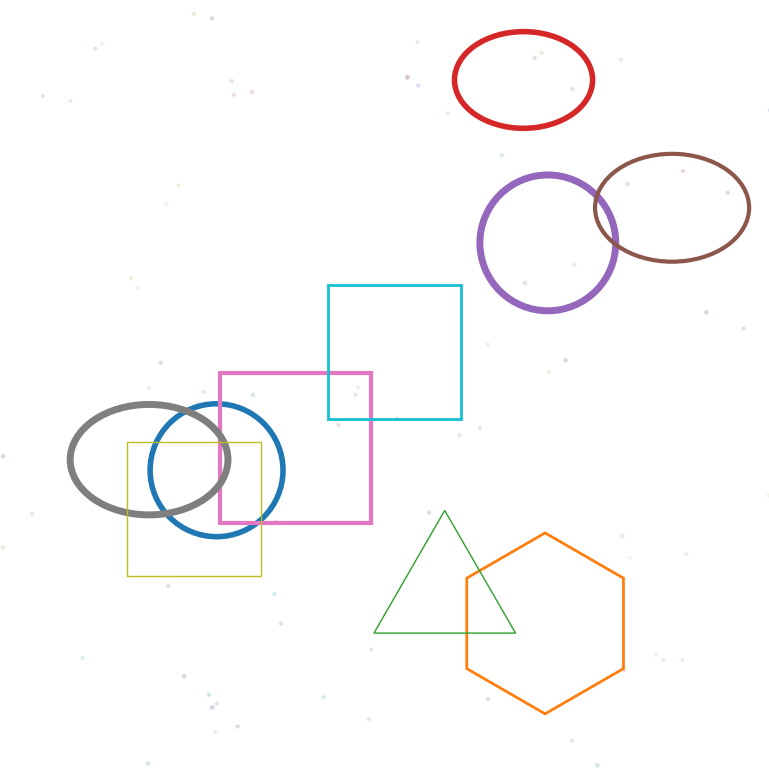[{"shape": "circle", "thickness": 2, "radius": 0.43, "center": [0.281, 0.389]}, {"shape": "hexagon", "thickness": 1, "radius": 0.59, "center": [0.708, 0.19]}, {"shape": "triangle", "thickness": 0.5, "radius": 0.53, "center": [0.578, 0.231]}, {"shape": "oval", "thickness": 2, "radius": 0.45, "center": [0.68, 0.896]}, {"shape": "circle", "thickness": 2.5, "radius": 0.44, "center": [0.711, 0.685]}, {"shape": "oval", "thickness": 1.5, "radius": 0.5, "center": [0.873, 0.73]}, {"shape": "square", "thickness": 1.5, "radius": 0.49, "center": [0.384, 0.418]}, {"shape": "oval", "thickness": 2.5, "radius": 0.51, "center": [0.194, 0.403]}, {"shape": "square", "thickness": 0.5, "radius": 0.43, "center": [0.252, 0.339]}, {"shape": "square", "thickness": 1, "radius": 0.43, "center": [0.512, 0.543]}]